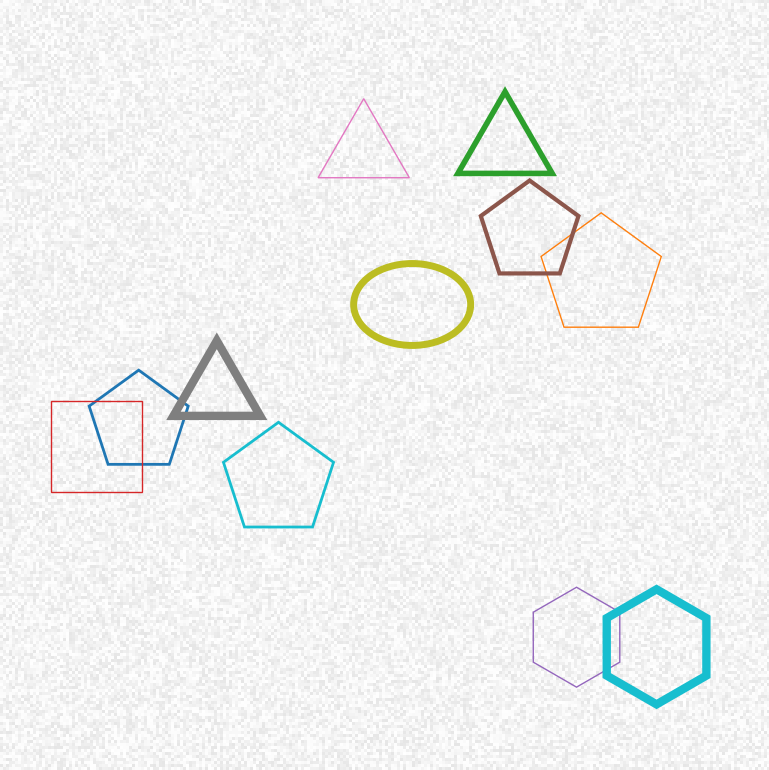[{"shape": "pentagon", "thickness": 1, "radius": 0.34, "center": [0.18, 0.452]}, {"shape": "pentagon", "thickness": 0.5, "radius": 0.41, "center": [0.781, 0.641]}, {"shape": "triangle", "thickness": 2, "radius": 0.35, "center": [0.656, 0.81]}, {"shape": "square", "thickness": 0.5, "radius": 0.3, "center": [0.125, 0.42]}, {"shape": "hexagon", "thickness": 0.5, "radius": 0.32, "center": [0.749, 0.172]}, {"shape": "pentagon", "thickness": 1.5, "radius": 0.33, "center": [0.688, 0.699]}, {"shape": "triangle", "thickness": 0.5, "radius": 0.34, "center": [0.472, 0.803]}, {"shape": "triangle", "thickness": 3, "radius": 0.32, "center": [0.282, 0.492]}, {"shape": "oval", "thickness": 2.5, "radius": 0.38, "center": [0.535, 0.605]}, {"shape": "hexagon", "thickness": 3, "radius": 0.37, "center": [0.853, 0.16]}, {"shape": "pentagon", "thickness": 1, "radius": 0.38, "center": [0.362, 0.376]}]